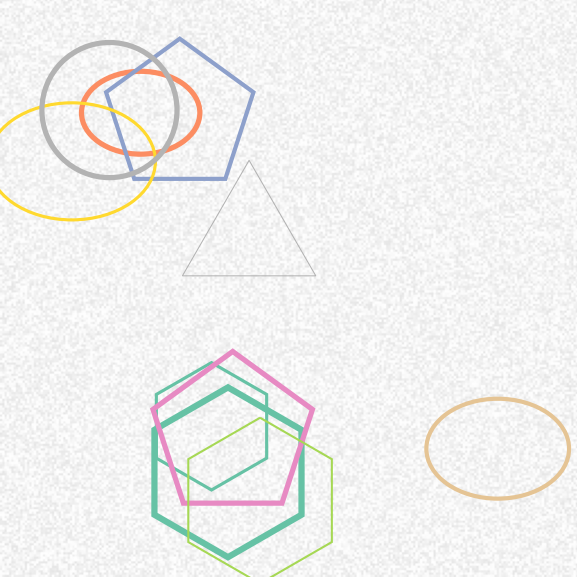[{"shape": "hexagon", "thickness": 1.5, "radius": 0.55, "center": [0.366, 0.261]}, {"shape": "hexagon", "thickness": 3, "radius": 0.74, "center": [0.395, 0.181]}, {"shape": "oval", "thickness": 2.5, "radius": 0.51, "center": [0.244, 0.804]}, {"shape": "pentagon", "thickness": 2, "radius": 0.67, "center": [0.311, 0.798]}, {"shape": "pentagon", "thickness": 2.5, "radius": 0.73, "center": [0.403, 0.245]}, {"shape": "hexagon", "thickness": 1, "radius": 0.72, "center": [0.45, 0.132]}, {"shape": "oval", "thickness": 1.5, "radius": 0.72, "center": [0.124, 0.72]}, {"shape": "oval", "thickness": 2, "radius": 0.62, "center": [0.862, 0.222]}, {"shape": "circle", "thickness": 2.5, "radius": 0.58, "center": [0.19, 0.809]}, {"shape": "triangle", "thickness": 0.5, "radius": 0.67, "center": [0.431, 0.588]}]